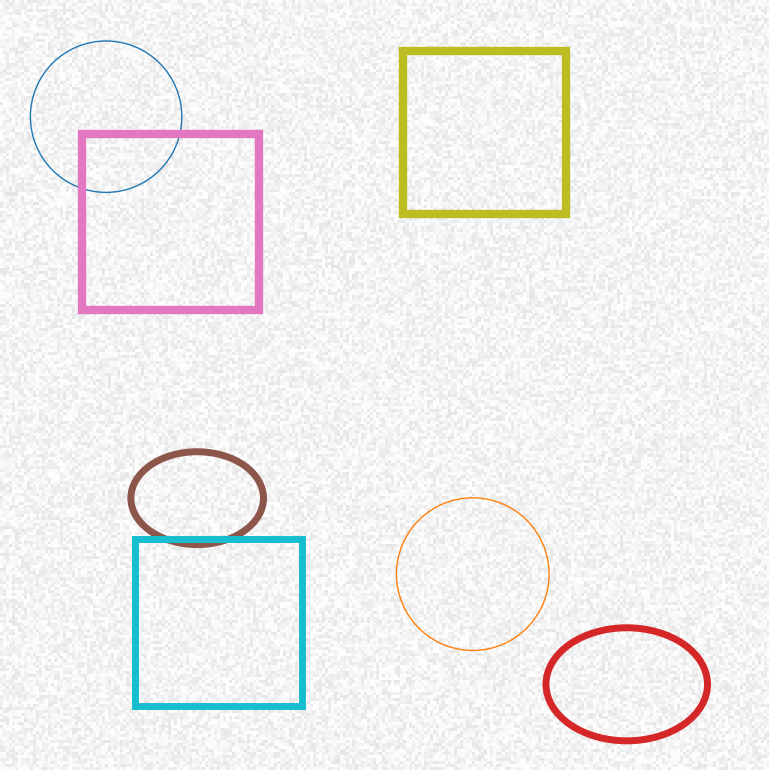[{"shape": "circle", "thickness": 0.5, "radius": 0.49, "center": [0.138, 0.848]}, {"shape": "circle", "thickness": 0.5, "radius": 0.5, "center": [0.614, 0.254]}, {"shape": "oval", "thickness": 2.5, "radius": 0.52, "center": [0.814, 0.111]}, {"shape": "oval", "thickness": 2.5, "radius": 0.43, "center": [0.256, 0.353]}, {"shape": "square", "thickness": 3, "radius": 0.57, "center": [0.222, 0.712]}, {"shape": "square", "thickness": 3, "radius": 0.53, "center": [0.63, 0.828]}, {"shape": "square", "thickness": 2.5, "radius": 0.54, "center": [0.284, 0.192]}]